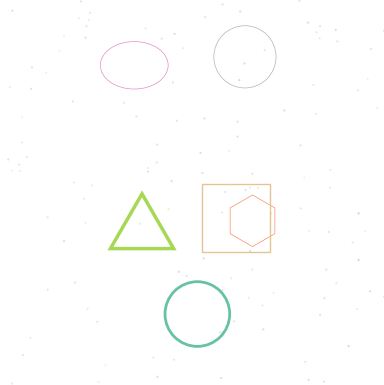[{"shape": "circle", "thickness": 2, "radius": 0.42, "center": [0.513, 0.184]}, {"shape": "hexagon", "thickness": 0.5, "radius": 0.34, "center": [0.656, 0.427]}, {"shape": "oval", "thickness": 0.5, "radius": 0.44, "center": [0.349, 0.83]}, {"shape": "triangle", "thickness": 2.5, "radius": 0.47, "center": [0.369, 0.402]}, {"shape": "square", "thickness": 1, "radius": 0.44, "center": [0.612, 0.433]}, {"shape": "circle", "thickness": 0.5, "radius": 0.4, "center": [0.636, 0.852]}]